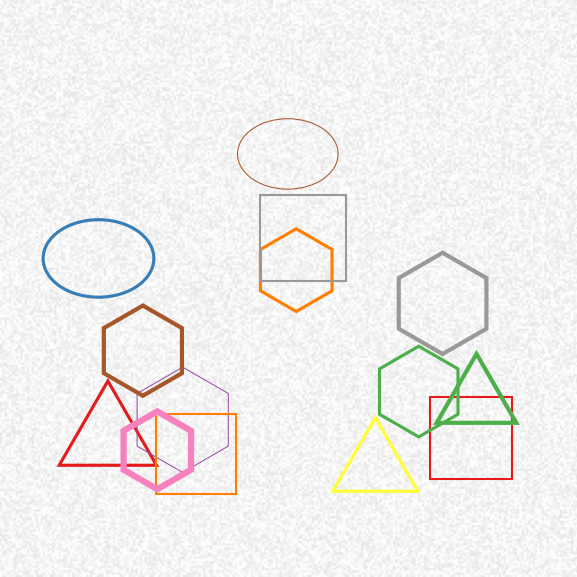[{"shape": "triangle", "thickness": 1.5, "radius": 0.49, "center": [0.187, 0.242]}, {"shape": "square", "thickness": 1, "radius": 0.35, "center": [0.815, 0.241]}, {"shape": "oval", "thickness": 1.5, "radius": 0.48, "center": [0.171, 0.552]}, {"shape": "hexagon", "thickness": 1.5, "radius": 0.39, "center": [0.725, 0.321]}, {"shape": "triangle", "thickness": 2, "radius": 0.4, "center": [0.825, 0.307]}, {"shape": "hexagon", "thickness": 0.5, "radius": 0.46, "center": [0.316, 0.272]}, {"shape": "hexagon", "thickness": 1.5, "radius": 0.36, "center": [0.513, 0.531]}, {"shape": "square", "thickness": 1, "radius": 0.34, "center": [0.339, 0.213]}, {"shape": "triangle", "thickness": 1.5, "radius": 0.42, "center": [0.65, 0.191]}, {"shape": "oval", "thickness": 0.5, "radius": 0.44, "center": [0.498, 0.733]}, {"shape": "hexagon", "thickness": 2, "radius": 0.39, "center": [0.247, 0.392]}, {"shape": "hexagon", "thickness": 3, "radius": 0.34, "center": [0.272, 0.219]}, {"shape": "hexagon", "thickness": 2, "radius": 0.44, "center": [0.766, 0.474]}, {"shape": "square", "thickness": 1, "radius": 0.37, "center": [0.524, 0.587]}]